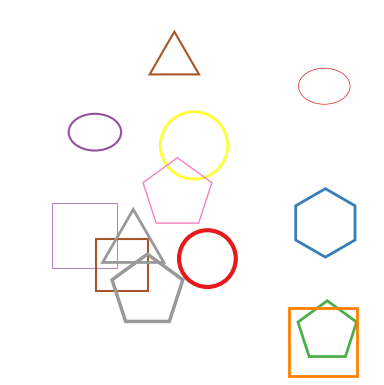[{"shape": "oval", "thickness": 0.5, "radius": 0.33, "center": [0.842, 0.776]}, {"shape": "circle", "thickness": 3, "radius": 0.37, "center": [0.539, 0.328]}, {"shape": "hexagon", "thickness": 2, "radius": 0.44, "center": [0.845, 0.421]}, {"shape": "pentagon", "thickness": 2, "radius": 0.4, "center": [0.85, 0.139]}, {"shape": "square", "thickness": 0.5, "radius": 0.42, "center": [0.218, 0.389]}, {"shape": "oval", "thickness": 1.5, "radius": 0.34, "center": [0.246, 0.657]}, {"shape": "square", "thickness": 2, "radius": 0.44, "center": [0.839, 0.111]}, {"shape": "circle", "thickness": 2, "radius": 0.44, "center": [0.504, 0.622]}, {"shape": "square", "thickness": 1.5, "radius": 0.34, "center": [0.316, 0.312]}, {"shape": "triangle", "thickness": 1.5, "radius": 0.37, "center": [0.453, 0.844]}, {"shape": "pentagon", "thickness": 1, "radius": 0.47, "center": [0.461, 0.496]}, {"shape": "pentagon", "thickness": 2.5, "radius": 0.48, "center": [0.383, 0.243]}, {"shape": "triangle", "thickness": 2, "radius": 0.46, "center": [0.346, 0.364]}]